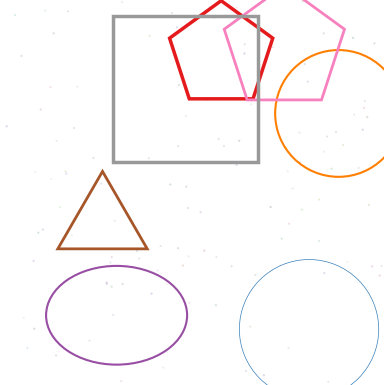[{"shape": "pentagon", "thickness": 2.5, "radius": 0.7, "center": [0.574, 0.857]}, {"shape": "circle", "thickness": 0.5, "radius": 0.9, "center": [0.803, 0.145]}, {"shape": "oval", "thickness": 1.5, "radius": 0.92, "center": [0.303, 0.181]}, {"shape": "circle", "thickness": 1.5, "radius": 0.82, "center": [0.879, 0.705]}, {"shape": "triangle", "thickness": 2, "radius": 0.67, "center": [0.266, 0.421]}, {"shape": "pentagon", "thickness": 2, "radius": 0.82, "center": [0.739, 0.873]}, {"shape": "square", "thickness": 2.5, "radius": 0.94, "center": [0.481, 0.769]}]